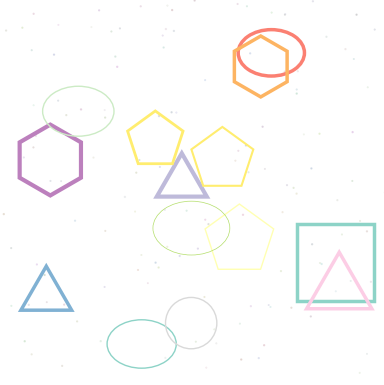[{"shape": "oval", "thickness": 1, "radius": 0.45, "center": [0.368, 0.107]}, {"shape": "square", "thickness": 2.5, "radius": 0.5, "center": [0.871, 0.318]}, {"shape": "pentagon", "thickness": 1, "radius": 0.47, "center": [0.622, 0.376]}, {"shape": "triangle", "thickness": 3, "radius": 0.37, "center": [0.472, 0.527]}, {"shape": "oval", "thickness": 2.5, "radius": 0.43, "center": [0.705, 0.863]}, {"shape": "triangle", "thickness": 2.5, "radius": 0.38, "center": [0.12, 0.232]}, {"shape": "hexagon", "thickness": 2.5, "radius": 0.4, "center": [0.677, 0.827]}, {"shape": "oval", "thickness": 0.5, "radius": 0.5, "center": [0.497, 0.408]}, {"shape": "triangle", "thickness": 2.5, "radius": 0.49, "center": [0.881, 0.247]}, {"shape": "circle", "thickness": 1, "radius": 0.33, "center": [0.497, 0.161]}, {"shape": "hexagon", "thickness": 3, "radius": 0.46, "center": [0.131, 0.584]}, {"shape": "oval", "thickness": 1, "radius": 0.46, "center": [0.203, 0.711]}, {"shape": "pentagon", "thickness": 2, "radius": 0.38, "center": [0.403, 0.636]}, {"shape": "pentagon", "thickness": 1.5, "radius": 0.42, "center": [0.578, 0.586]}]